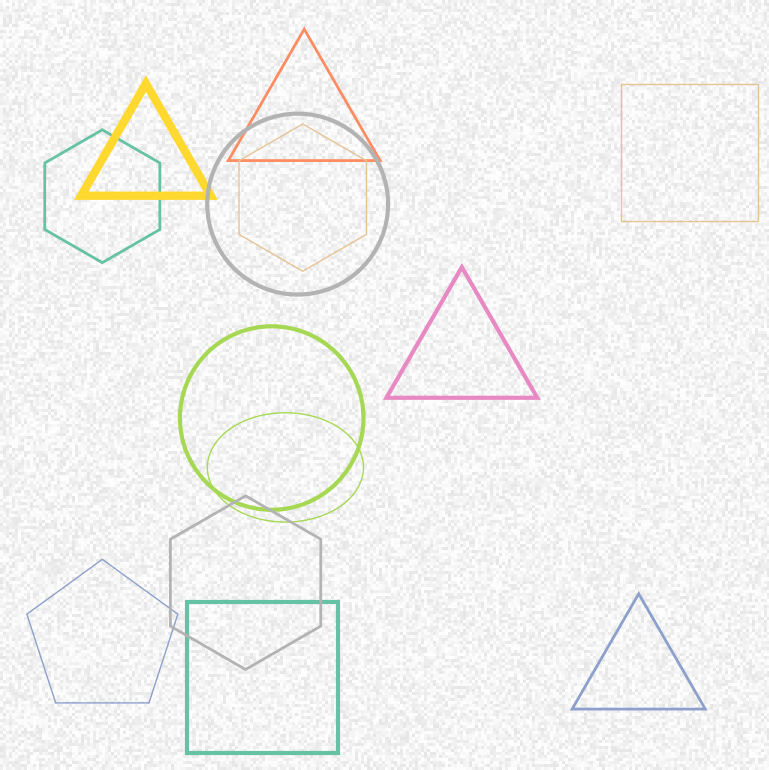[{"shape": "hexagon", "thickness": 1, "radius": 0.43, "center": [0.133, 0.745]}, {"shape": "square", "thickness": 1.5, "radius": 0.49, "center": [0.341, 0.12]}, {"shape": "triangle", "thickness": 1, "radius": 0.57, "center": [0.395, 0.848]}, {"shape": "pentagon", "thickness": 0.5, "radius": 0.52, "center": [0.133, 0.171]}, {"shape": "triangle", "thickness": 1, "radius": 0.5, "center": [0.829, 0.129]}, {"shape": "triangle", "thickness": 1.5, "radius": 0.57, "center": [0.6, 0.54]}, {"shape": "circle", "thickness": 1.5, "radius": 0.6, "center": [0.353, 0.457]}, {"shape": "oval", "thickness": 0.5, "radius": 0.51, "center": [0.371, 0.393]}, {"shape": "triangle", "thickness": 3, "radius": 0.49, "center": [0.19, 0.794]}, {"shape": "square", "thickness": 0.5, "radius": 0.44, "center": [0.895, 0.802]}, {"shape": "hexagon", "thickness": 0.5, "radius": 0.48, "center": [0.393, 0.743]}, {"shape": "hexagon", "thickness": 1, "radius": 0.56, "center": [0.319, 0.243]}, {"shape": "circle", "thickness": 1.5, "radius": 0.59, "center": [0.387, 0.735]}]